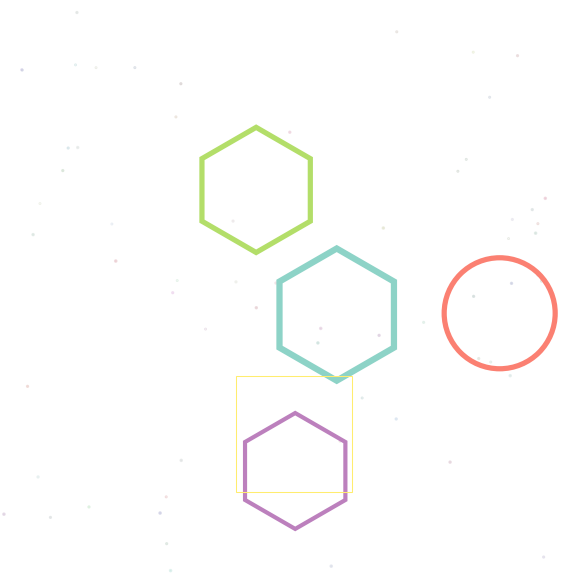[{"shape": "hexagon", "thickness": 3, "radius": 0.57, "center": [0.583, 0.454]}, {"shape": "circle", "thickness": 2.5, "radius": 0.48, "center": [0.865, 0.457]}, {"shape": "hexagon", "thickness": 2.5, "radius": 0.54, "center": [0.444, 0.67]}, {"shape": "hexagon", "thickness": 2, "radius": 0.5, "center": [0.511, 0.184]}, {"shape": "square", "thickness": 0.5, "radius": 0.5, "center": [0.509, 0.248]}]